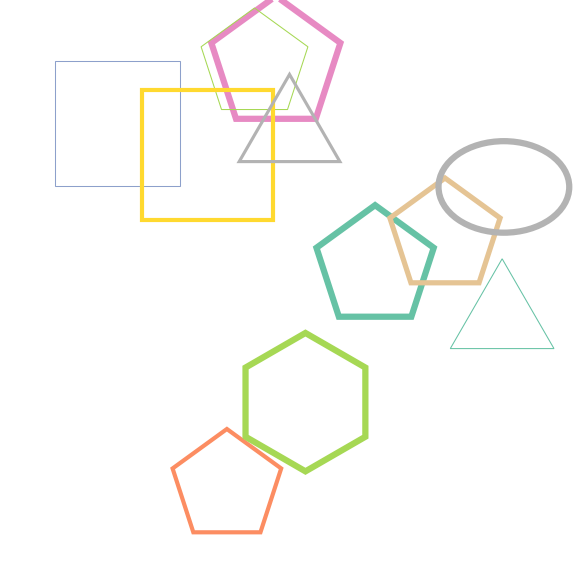[{"shape": "triangle", "thickness": 0.5, "radius": 0.52, "center": [0.87, 0.447]}, {"shape": "pentagon", "thickness": 3, "radius": 0.53, "center": [0.65, 0.537]}, {"shape": "pentagon", "thickness": 2, "radius": 0.49, "center": [0.393, 0.157]}, {"shape": "square", "thickness": 0.5, "radius": 0.54, "center": [0.204, 0.785]}, {"shape": "pentagon", "thickness": 3, "radius": 0.59, "center": [0.478, 0.888]}, {"shape": "hexagon", "thickness": 3, "radius": 0.6, "center": [0.529, 0.303]}, {"shape": "pentagon", "thickness": 0.5, "radius": 0.49, "center": [0.441, 0.888]}, {"shape": "square", "thickness": 2, "radius": 0.56, "center": [0.359, 0.731]}, {"shape": "pentagon", "thickness": 2.5, "radius": 0.5, "center": [0.771, 0.591]}, {"shape": "oval", "thickness": 3, "radius": 0.57, "center": [0.873, 0.675]}, {"shape": "triangle", "thickness": 1.5, "radius": 0.5, "center": [0.501, 0.77]}]